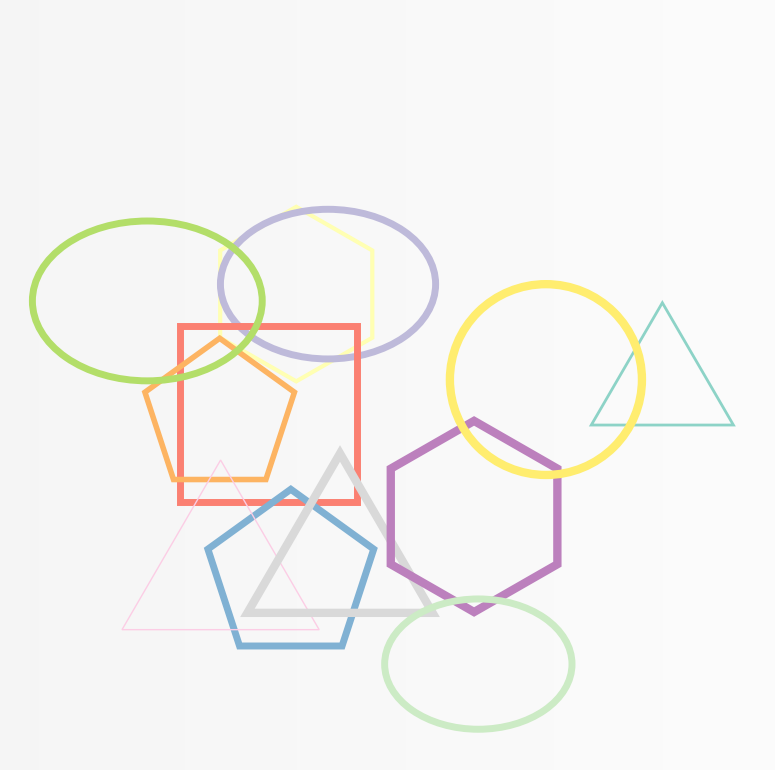[{"shape": "triangle", "thickness": 1, "radius": 0.53, "center": [0.855, 0.501]}, {"shape": "hexagon", "thickness": 1.5, "radius": 0.57, "center": [0.382, 0.618]}, {"shape": "oval", "thickness": 2.5, "radius": 0.69, "center": [0.423, 0.631]}, {"shape": "square", "thickness": 2.5, "radius": 0.57, "center": [0.346, 0.463]}, {"shape": "pentagon", "thickness": 2.5, "radius": 0.56, "center": [0.375, 0.252]}, {"shape": "pentagon", "thickness": 2, "radius": 0.51, "center": [0.283, 0.459]}, {"shape": "oval", "thickness": 2.5, "radius": 0.74, "center": [0.19, 0.609]}, {"shape": "triangle", "thickness": 0.5, "radius": 0.73, "center": [0.285, 0.256]}, {"shape": "triangle", "thickness": 3, "radius": 0.69, "center": [0.439, 0.273]}, {"shape": "hexagon", "thickness": 3, "radius": 0.62, "center": [0.612, 0.329]}, {"shape": "oval", "thickness": 2.5, "radius": 0.6, "center": [0.617, 0.138]}, {"shape": "circle", "thickness": 3, "radius": 0.62, "center": [0.704, 0.507]}]